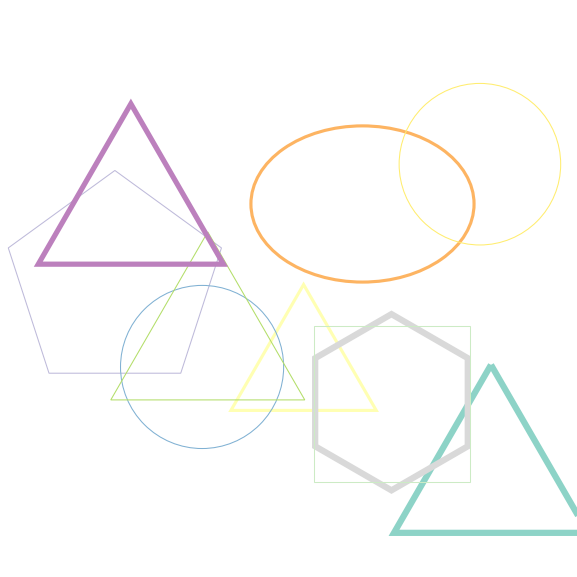[{"shape": "triangle", "thickness": 3, "radius": 0.97, "center": [0.85, 0.173]}, {"shape": "triangle", "thickness": 1.5, "radius": 0.73, "center": [0.526, 0.361]}, {"shape": "pentagon", "thickness": 0.5, "radius": 0.97, "center": [0.199, 0.51]}, {"shape": "circle", "thickness": 0.5, "radius": 0.71, "center": [0.35, 0.364]}, {"shape": "oval", "thickness": 1.5, "radius": 0.97, "center": [0.628, 0.646]}, {"shape": "triangle", "thickness": 0.5, "radius": 0.97, "center": [0.36, 0.404]}, {"shape": "hexagon", "thickness": 3, "radius": 0.76, "center": [0.678, 0.303]}, {"shape": "triangle", "thickness": 2.5, "radius": 0.93, "center": [0.227, 0.634]}, {"shape": "square", "thickness": 0.5, "radius": 0.67, "center": [0.679, 0.299]}, {"shape": "circle", "thickness": 0.5, "radius": 0.7, "center": [0.831, 0.715]}]